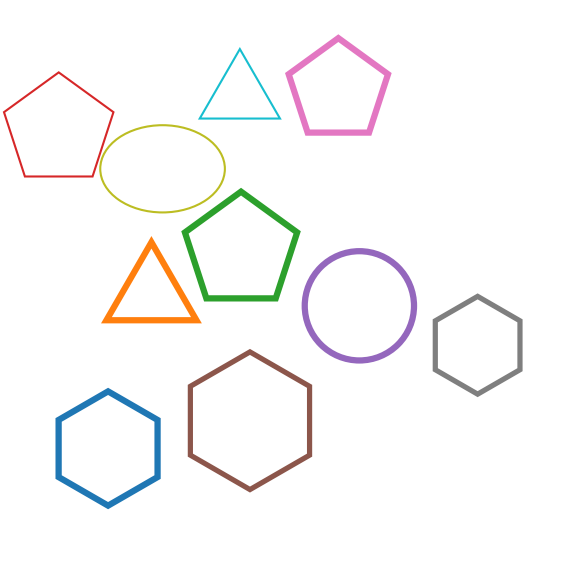[{"shape": "hexagon", "thickness": 3, "radius": 0.49, "center": [0.187, 0.222]}, {"shape": "triangle", "thickness": 3, "radius": 0.45, "center": [0.262, 0.49]}, {"shape": "pentagon", "thickness": 3, "radius": 0.51, "center": [0.417, 0.565]}, {"shape": "pentagon", "thickness": 1, "radius": 0.5, "center": [0.102, 0.774]}, {"shape": "circle", "thickness": 3, "radius": 0.47, "center": [0.622, 0.47]}, {"shape": "hexagon", "thickness": 2.5, "radius": 0.6, "center": [0.433, 0.271]}, {"shape": "pentagon", "thickness": 3, "radius": 0.45, "center": [0.586, 0.843]}, {"shape": "hexagon", "thickness": 2.5, "radius": 0.42, "center": [0.827, 0.401]}, {"shape": "oval", "thickness": 1, "radius": 0.54, "center": [0.281, 0.707]}, {"shape": "triangle", "thickness": 1, "radius": 0.4, "center": [0.415, 0.834]}]